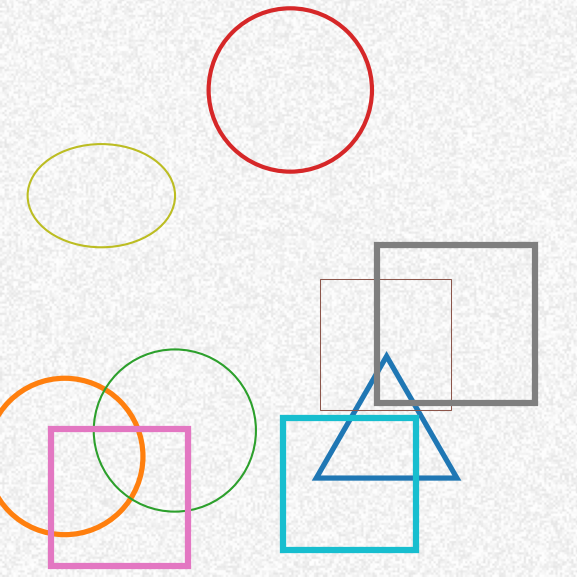[{"shape": "triangle", "thickness": 2.5, "radius": 0.7, "center": [0.669, 0.242]}, {"shape": "circle", "thickness": 2.5, "radius": 0.68, "center": [0.112, 0.209]}, {"shape": "circle", "thickness": 1, "radius": 0.7, "center": [0.303, 0.254]}, {"shape": "circle", "thickness": 2, "radius": 0.71, "center": [0.503, 0.843]}, {"shape": "square", "thickness": 0.5, "radius": 0.57, "center": [0.668, 0.402]}, {"shape": "square", "thickness": 3, "radius": 0.59, "center": [0.207, 0.138]}, {"shape": "square", "thickness": 3, "radius": 0.69, "center": [0.789, 0.438]}, {"shape": "oval", "thickness": 1, "radius": 0.64, "center": [0.175, 0.66]}, {"shape": "square", "thickness": 3, "radius": 0.57, "center": [0.605, 0.161]}]